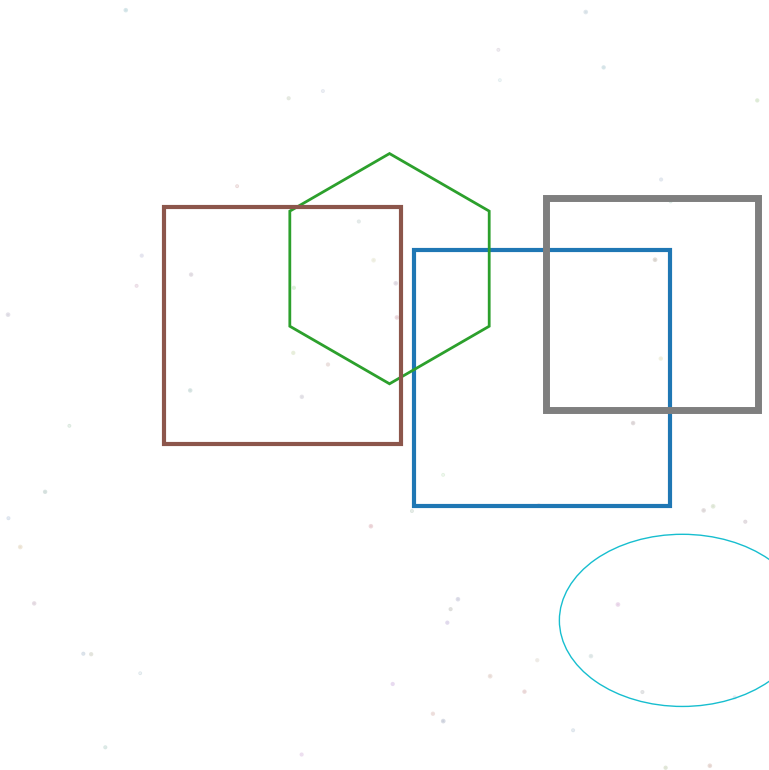[{"shape": "square", "thickness": 1.5, "radius": 0.83, "center": [0.704, 0.51]}, {"shape": "hexagon", "thickness": 1, "radius": 0.75, "center": [0.506, 0.651]}, {"shape": "square", "thickness": 1.5, "radius": 0.77, "center": [0.367, 0.577]}, {"shape": "square", "thickness": 2.5, "radius": 0.69, "center": [0.847, 0.605]}, {"shape": "oval", "thickness": 0.5, "radius": 0.8, "center": [0.886, 0.194]}]